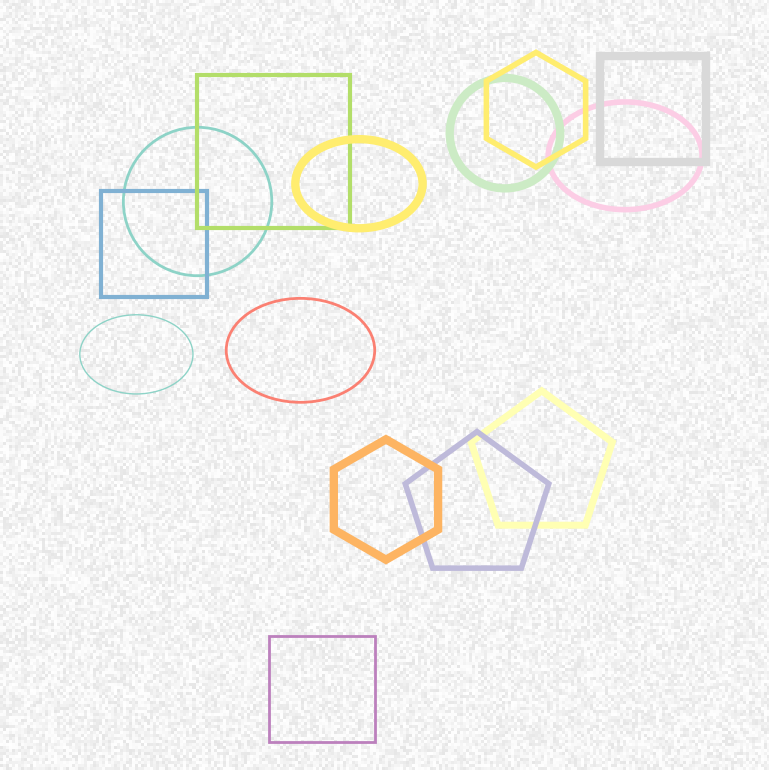[{"shape": "circle", "thickness": 1, "radius": 0.48, "center": [0.257, 0.738]}, {"shape": "oval", "thickness": 0.5, "radius": 0.37, "center": [0.177, 0.54]}, {"shape": "pentagon", "thickness": 2.5, "radius": 0.48, "center": [0.703, 0.396]}, {"shape": "pentagon", "thickness": 2, "radius": 0.49, "center": [0.62, 0.341]}, {"shape": "oval", "thickness": 1, "radius": 0.48, "center": [0.39, 0.545]}, {"shape": "square", "thickness": 1.5, "radius": 0.35, "center": [0.2, 0.683]}, {"shape": "hexagon", "thickness": 3, "radius": 0.39, "center": [0.501, 0.351]}, {"shape": "square", "thickness": 1.5, "radius": 0.5, "center": [0.355, 0.803]}, {"shape": "oval", "thickness": 2, "radius": 0.5, "center": [0.812, 0.798]}, {"shape": "square", "thickness": 3, "radius": 0.34, "center": [0.848, 0.858]}, {"shape": "square", "thickness": 1, "radius": 0.35, "center": [0.418, 0.105]}, {"shape": "circle", "thickness": 3, "radius": 0.36, "center": [0.656, 0.827]}, {"shape": "oval", "thickness": 3, "radius": 0.41, "center": [0.466, 0.761]}, {"shape": "hexagon", "thickness": 2, "radius": 0.37, "center": [0.696, 0.857]}]